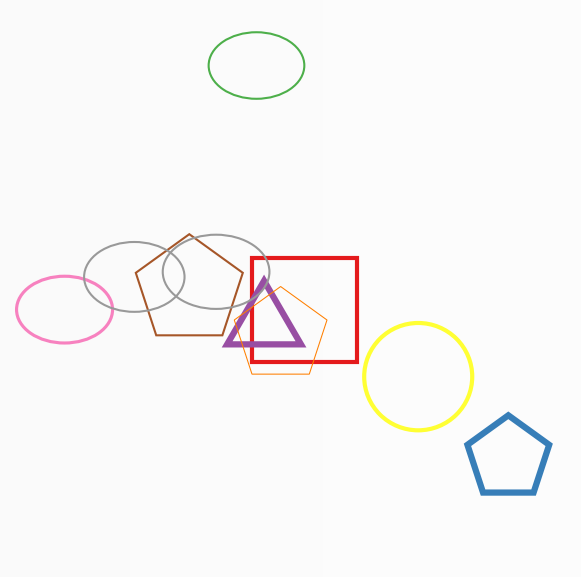[{"shape": "square", "thickness": 2, "radius": 0.45, "center": [0.523, 0.462]}, {"shape": "pentagon", "thickness": 3, "radius": 0.37, "center": [0.875, 0.206]}, {"shape": "oval", "thickness": 1, "radius": 0.41, "center": [0.441, 0.886]}, {"shape": "triangle", "thickness": 3, "radius": 0.37, "center": [0.454, 0.44]}, {"shape": "pentagon", "thickness": 0.5, "radius": 0.42, "center": [0.483, 0.419]}, {"shape": "circle", "thickness": 2, "radius": 0.46, "center": [0.719, 0.347]}, {"shape": "pentagon", "thickness": 1, "radius": 0.48, "center": [0.326, 0.497]}, {"shape": "oval", "thickness": 1.5, "radius": 0.41, "center": [0.111, 0.463]}, {"shape": "oval", "thickness": 1, "radius": 0.43, "center": [0.231, 0.52]}, {"shape": "oval", "thickness": 1, "radius": 0.46, "center": [0.372, 0.528]}]